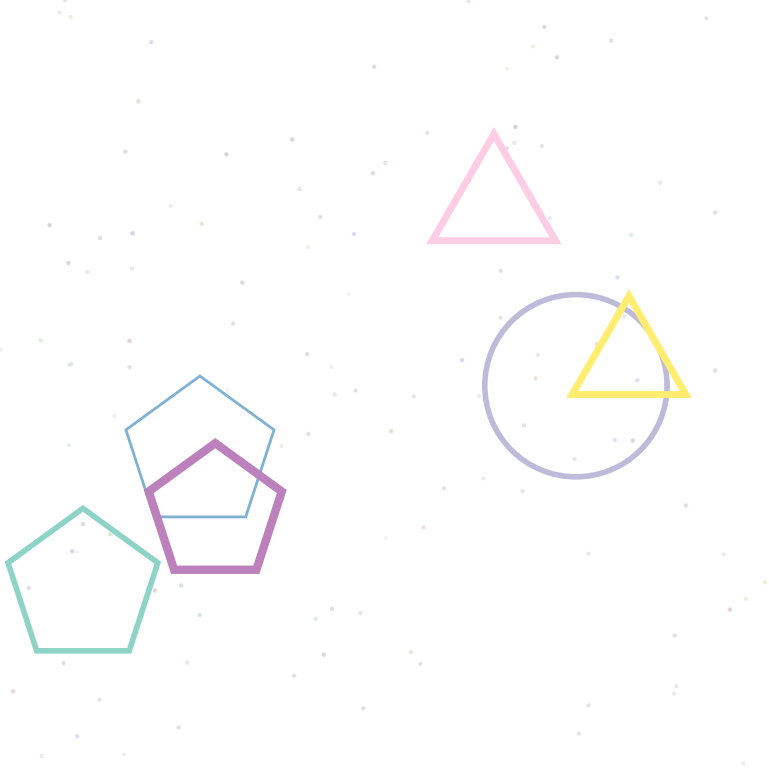[{"shape": "pentagon", "thickness": 2, "radius": 0.51, "center": [0.108, 0.238]}, {"shape": "circle", "thickness": 2, "radius": 0.59, "center": [0.748, 0.499]}, {"shape": "pentagon", "thickness": 1, "radius": 0.51, "center": [0.26, 0.41]}, {"shape": "triangle", "thickness": 2.5, "radius": 0.46, "center": [0.641, 0.734]}, {"shape": "pentagon", "thickness": 3, "radius": 0.45, "center": [0.28, 0.334]}, {"shape": "triangle", "thickness": 2.5, "radius": 0.43, "center": [0.817, 0.53]}]